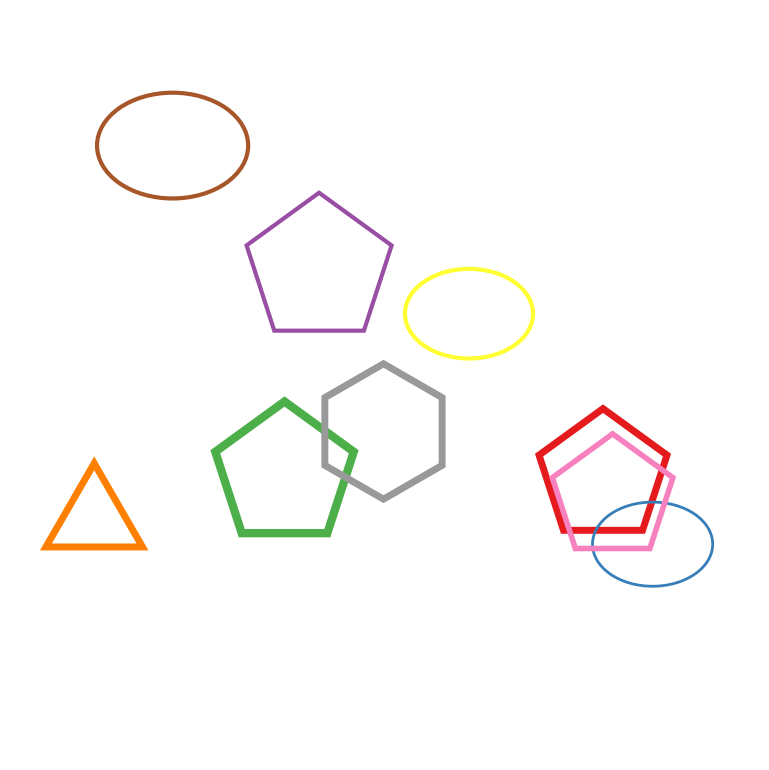[{"shape": "pentagon", "thickness": 2.5, "radius": 0.44, "center": [0.783, 0.382]}, {"shape": "oval", "thickness": 1, "radius": 0.39, "center": [0.848, 0.293]}, {"shape": "pentagon", "thickness": 3, "radius": 0.47, "center": [0.37, 0.384]}, {"shape": "pentagon", "thickness": 1.5, "radius": 0.5, "center": [0.414, 0.651]}, {"shape": "triangle", "thickness": 2.5, "radius": 0.36, "center": [0.122, 0.326]}, {"shape": "oval", "thickness": 1.5, "radius": 0.42, "center": [0.609, 0.593]}, {"shape": "oval", "thickness": 1.5, "radius": 0.49, "center": [0.224, 0.811]}, {"shape": "pentagon", "thickness": 2, "radius": 0.41, "center": [0.796, 0.354]}, {"shape": "hexagon", "thickness": 2.5, "radius": 0.44, "center": [0.498, 0.44]}]